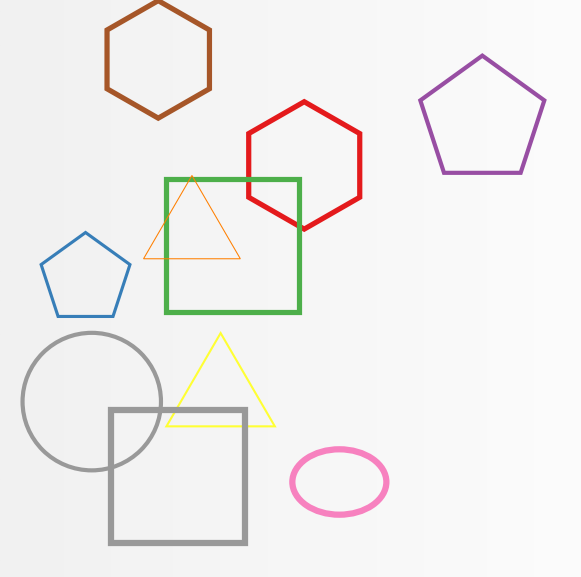[{"shape": "hexagon", "thickness": 2.5, "radius": 0.55, "center": [0.523, 0.713]}, {"shape": "pentagon", "thickness": 1.5, "radius": 0.4, "center": [0.147, 0.516]}, {"shape": "square", "thickness": 2.5, "radius": 0.57, "center": [0.4, 0.574]}, {"shape": "pentagon", "thickness": 2, "radius": 0.56, "center": [0.83, 0.791]}, {"shape": "triangle", "thickness": 0.5, "radius": 0.48, "center": [0.33, 0.599]}, {"shape": "triangle", "thickness": 1, "radius": 0.54, "center": [0.38, 0.315]}, {"shape": "hexagon", "thickness": 2.5, "radius": 0.51, "center": [0.272, 0.896]}, {"shape": "oval", "thickness": 3, "radius": 0.4, "center": [0.584, 0.165]}, {"shape": "circle", "thickness": 2, "radius": 0.6, "center": [0.158, 0.304]}, {"shape": "square", "thickness": 3, "radius": 0.58, "center": [0.306, 0.175]}]